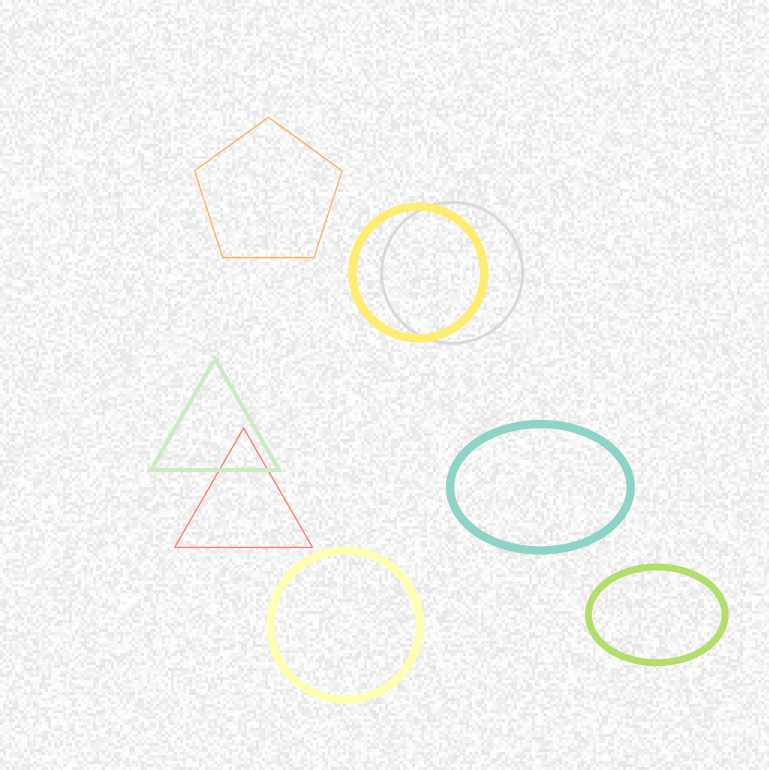[{"shape": "oval", "thickness": 3, "radius": 0.59, "center": [0.702, 0.367]}, {"shape": "circle", "thickness": 3, "radius": 0.48, "center": [0.448, 0.188]}, {"shape": "triangle", "thickness": 0.5, "radius": 0.52, "center": [0.316, 0.341]}, {"shape": "pentagon", "thickness": 0.5, "radius": 0.5, "center": [0.349, 0.747]}, {"shape": "oval", "thickness": 2.5, "radius": 0.44, "center": [0.853, 0.202]}, {"shape": "circle", "thickness": 1, "radius": 0.46, "center": [0.587, 0.646]}, {"shape": "triangle", "thickness": 1.5, "radius": 0.48, "center": [0.279, 0.438]}, {"shape": "circle", "thickness": 3, "radius": 0.43, "center": [0.543, 0.646]}]